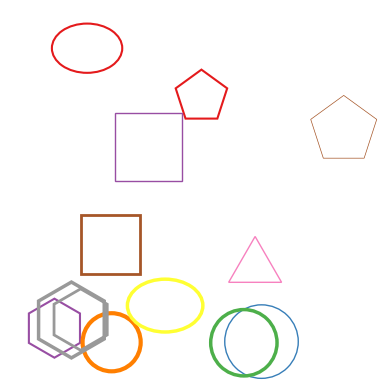[{"shape": "oval", "thickness": 1.5, "radius": 0.46, "center": [0.226, 0.875]}, {"shape": "pentagon", "thickness": 1.5, "radius": 0.35, "center": [0.523, 0.749]}, {"shape": "circle", "thickness": 1, "radius": 0.48, "center": [0.679, 0.113]}, {"shape": "circle", "thickness": 2.5, "radius": 0.43, "center": [0.633, 0.11]}, {"shape": "hexagon", "thickness": 1.5, "radius": 0.38, "center": [0.141, 0.148]}, {"shape": "square", "thickness": 1, "radius": 0.44, "center": [0.386, 0.619]}, {"shape": "circle", "thickness": 3, "radius": 0.38, "center": [0.29, 0.111]}, {"shape": "oval", "thickness": 2.5, "radius": 0.49, "center": [0.429, 0.206]}, {"shape": "square", "thickness": 2, "radius": 0.38, "center": [0.288, 0.366]}, {"shape": "pentagon", "thickness": 0.5, "radius": 0.45, "center": [0.893, 0.662]}, {"shape": "triangle", "thickness": 1, "radius": 0.4, "center": [0.663, 0.306]}, {"shape": "hexagon", "thickness": 2, "radius": 0.4, "center": [0.209, 0.17]}, {"shape": "hexagon", "thickness": 2.5, "radius": 0.49, "center": [0.185, 0.169]}]